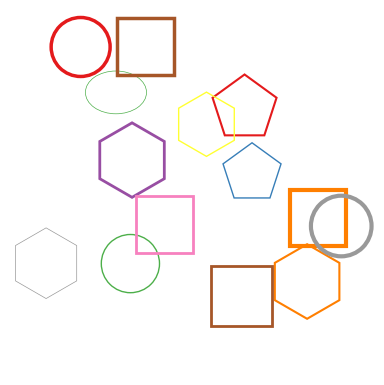[{"shape": "circle", "thickness": 2.5, "radius": 0.38, "center": [0.209, 0.878]}, {"shape": "pentagon", "thickness": 1.5, "radius": 0.44, "center": [0.635, 0.719]}, {"shape": "pentagon", "thickness": 1, "radius": 0.4, "center": [0.655, 0.55]}, {"shape": "oval", "thickness": 0.5, "radius": 0.4, "center": [0.301, 0.76]}, {"shape": "circle", "thickness": 1, "radius": 0.38, "center": [0.339, 0.315]}, {"shape": "hexagon", "thickness": 2, "radius": 0.48, "center": [0.343, 0.584]}, {"shape": "hexagon", "thickness": 1.5, "radius": 0.48, "center": [0.798, 0.269]}, {"shape": "square", "thickness": 3, "radius": 0.36, "center": [0.826, 0.433]}, {"shape": "hexagon", "thickness": 1, "radius": 0.42, "center": [0.536, 0.677]}, {"shape": "square", "thickness": 2.5, "radius": 0.37, "center": [0.377, 0.88]}, {"shape": "square", "thickness": 2, "radius": 0.39, "center": [0.627, 0.231]}, {"shape": "square", "thickness": 2, "radius": 0.37, "center": [0.428, 0.418]}, {"shape": "circle", "thickness": 3, "radius": 0.39, "center": [0.886, 0.413]}, {"shape": "hexagon", "thickness": 0.5, "radius": 0.46, "center": [0.12, 0.316]}]